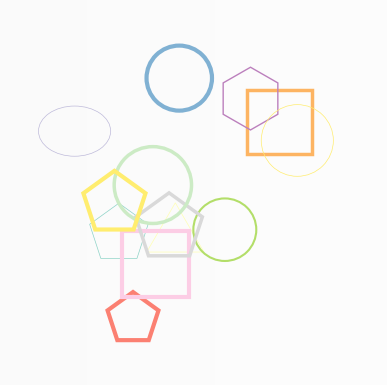[{"shape": "pentagon", "thickness": 0.5, "radius": 0.4, "center": [0.307, 0.393]}, {"shape": "triangle", "thickness": 0.5, "radius": 0.43, "center": [0.452, 0.388]}, {"shape": "oval", "thickness": 0.5, "radius": 0.47, "center": [0.192, 0.659]}, {"shape": "pentagon", "thickness": 3, "radius": 0.35, "center": [0.343, 0.172]}, {"shape": "circle", "thickness": 3, "radius": 0.42, "center": [0.463, 0.797]}, {"shape": "square", "thickness": 2.5, "radius": 0.42, "center": [0.721, 0.683]}, {"shape": "circle", "thickness": 1.5, "radius": 0.41, "center": [0.58, 0.403]}, {"shape": "square", "thickness": 3, "radius": 0.43, "center": [0.402, 0.315]}, {"shape": "pentagon", "thickness": 2.5, "radius": 0.45, "center": [0.436, 0.409]}, {"shape": "hexagon", "thickness": 1, "radius": 0.41, "center": [0.646, 0.744]}, {"shape": "circle", "thickness": 2.5, "radius": 0.5, "center": [0.394, 0.519]}, {"shape": "pentagon", "thickness": 3, "radius": 0.42, "center": [0.295, 0.472]}, {"shape": "circle", "thickness": 0.5, "radius": 0.47, "center": [0.767, 0.635]}]